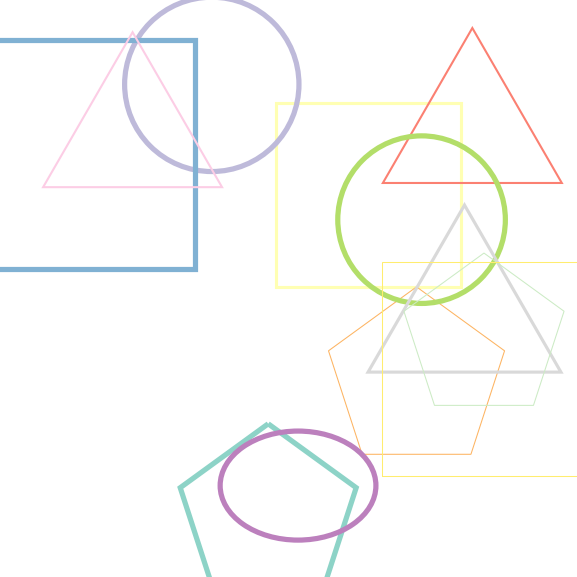[{"shape": "pentagon", "thickness": 2.5, "radius": 0.8, "center": [0.464, 0.105]}, {"shape": "square", "thickness": 1.5, "radius": 0.8, "center": [0.639, 0.662]}, {"shape": "circle", "thickness": 2.5, "radius": 0.75, "center": [0.367, 0.853]}, {"shape": "triangle", "thickness": 1, "radius": 0.89, "center": [0.818, 0.772]}, {"shape": "square", "thickness": 2.5, "radius": 0.99, "center": [0.139, 0.732]}, {"shape": "pentagon", "thickness": 0.5, "radius": 0.8, "center": [0.721, 0.342]}, {"shape": "circle", "thickness": 2.5, "radius": 0.73, "center": [0.73, 0.619]}, {"shape": "triangle", "thickness": 1, "radius": 0.89, "center": [0.23, 0.764]}, {"shape": "triangle", "thickness": 1.5, "radius": 0.96, "center": [0.804, 0.451]}, {"shape": "oval", "thickness": 2.5, "radius": 0.67, "center": [0.516, 0.158]}, {"shape": "pentagon", "thickness": 0.5, "radius": 0.73, "center": [0.838, 0.415]}, {"shape": "square", "thickness": 0.5, "radius": 0.93, "center": [0.846, 0.36]}]